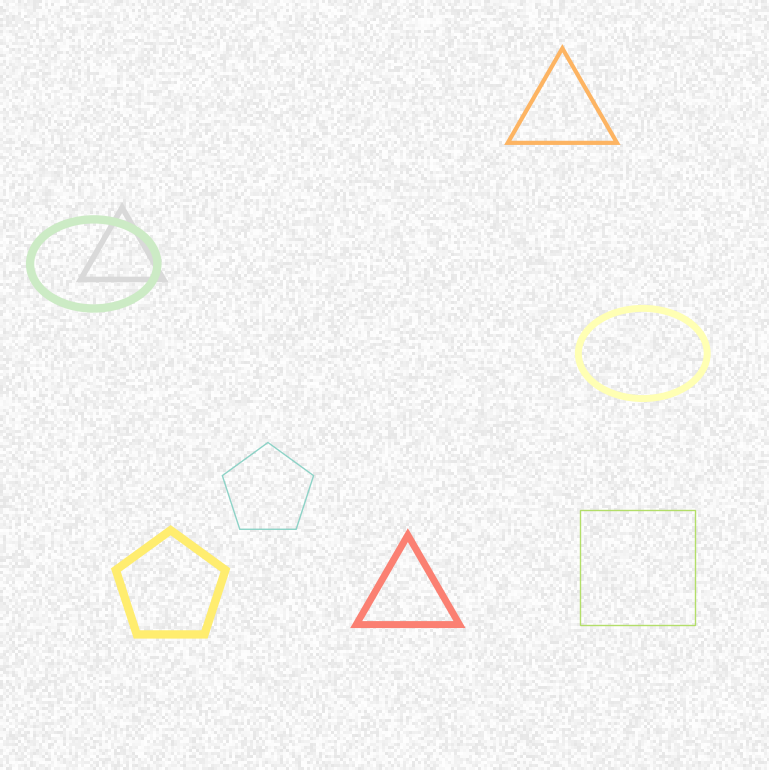[{"shape": "pentagon", "thickness": 0.5, "radius": 0.31, "center": [0.348, 0.363]}, {"shape": "oval", "thickness": 2.5, "radius": 0.42, "center": [0.835, 0.541]}, {"shape": "triangle", "thickness": 2.5, "radius": 0.39, "center": [0.53, 0.228]}, {"shape": "triangle", "thickness": 1.5, "radius": 0.41, "center": [0.73, 0.855]}, {"shape": "square", "thickness": 0.5, "radius": 0.37, "center": [0.827, 0.263]}, {"shape": "triangle", "thickness": 2, "radius": 0.31, "center": [0.159, 0.668]}, {"shape": "oval", "thickness": 3, "radius": 0.41, "center": [0.122, 0.657]}, {"shape": "pentagon", "thickness": 3, "radius": 0.37, "center": [0.222, 0.237]}]